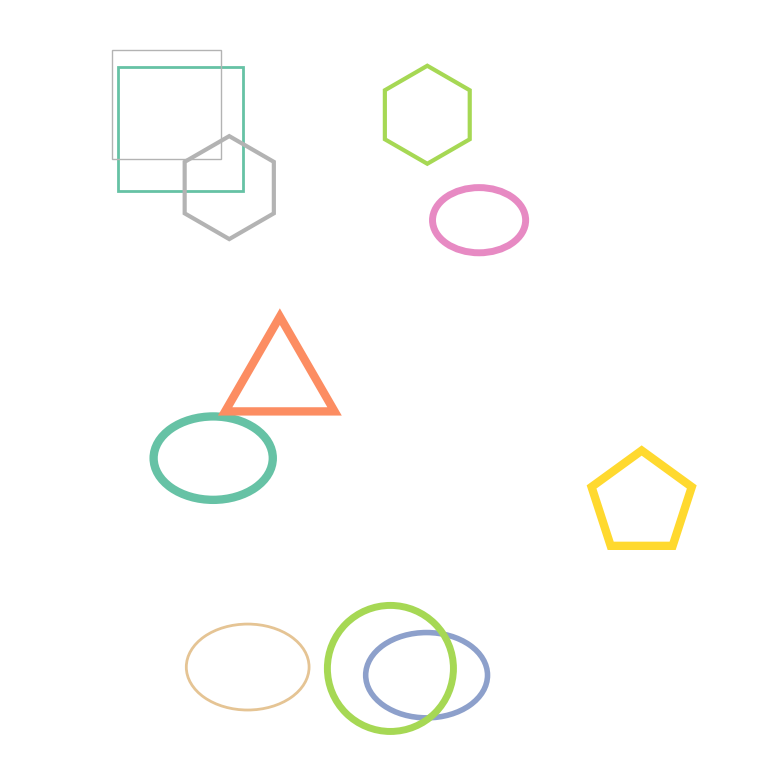[{"shape": "oval", "thickness": 3, "radius": 0.39, "center": [0.277, 0.405]}, {"shape": "square", "thickness": 1, "radius": 0.4, "center": [0.234, 0.832]}, {"shape": "triangle", "thickness": 3, "radius": 0.41, "center": [0.363, 0.507]}, {"shape": "oval", "thickness": 2, "radius": 0.4, "center": [0.554, 0.123]}, {"shape": "oval", "thickness": 2.5, "radius": 0.3, "center": [0.622, 0.714]}, {"shape": "circle", "thickness": 2.5, "radius": 0.41, "center": [0.507, 0.132]}, {"shape": "hexagon", "thickness": 1.5, "radius": 0.32, "center": [0.555, 0.851]}, {"shape": "pentagon", "thickness": 3, "radius": 0.34, "center": [0.833, 0.346]}, {"shape": "oval", "thickness": 1, "radius": 0.4, "center": [0.322, 0.134]}, {"shape": "hexagon", "thickness": 1.5, "radius": 0.33, "center": [0.298, 0.756]}, {"shape": "square", "thickness": 0.5, "radius": 0.35, "center": [0.216, 0.865]}]